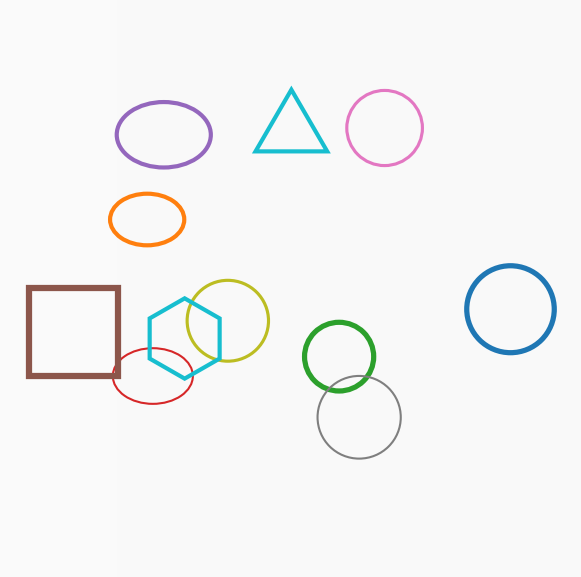[{"shape": "circle", "thickness": 2.5, "radius": 0.38, "center": [0.878, 0.464]}, {"shape": "oval", "thickness": 2, "radius": 0.32, "center": [0.253, 0.619]}, {"shape": "circle", "thickness": 2.5, "radius": 0.3, "center": [0.583, 0.382]}, {"shape": "oval", "thickness": 1, "radius": 0.34, "center": [0.263, 0.348]}, {"shape": "oval", "thickness": 2, "radius": 0.4, "center": [0.282, 0.766]}, {"shape": "square", "thickness": 3, "radius": 0.38, "center": [0.127, 0.425]}, {"shape": "circle", "thickness": 1.5, "radius": 0.33, "center": [0.662, 0.777]}, {"shape": "circle", "thickness": 1, "radius": 0.36, "center": [0.618, 0.277]}, {"shape": "circle", "thickness": 1.5, "radius": 0.35, "center": [0.392, 0.444]}, {"shape": "triangle", "thickness": 2, "radius": 0.36, "center": [0.501, 0.773]}, {"shape": "hexagon", "thickness": 2, "radius": 0.35, "center": [0.318, 0.413]}]